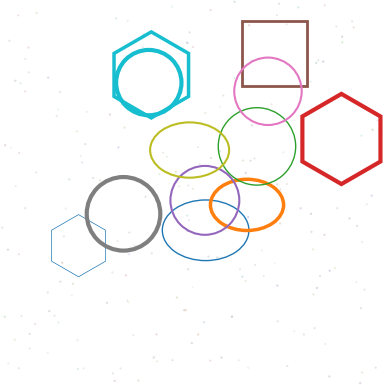[{"shape": "hexagon", "thickness": 0.5, "radius": 0.4, "center": [0.204, 0.362]}, {"shape": "oval", "thickness": 1, "radius": 0.56, "center": [0.534, 0.402]}, {"shape": "oval", "thickness": 2.5, "radius": 0.48, "center": [0.642, 0.468]}, {"shape": "circle", "thickness": 1, "radius": 0.5, "center": [0.667, 0.62]}, {"shape": "hexagon", "thickness": 3, "radius": 0.59, "center": [0.887, 0.639]}, {"shape": "circle", "thickness": 1.5, "radius": 0.45, "center": [0.532, 0.48]}, {"shape": "square", "thickness": 2, "radius": 0.42, "center": [0.712, 0.862]}, {"shape": "circle", "thickness": 1.5, "radius": 0.44, "center": [0.696, 0.763]}, {"shape": "circle", "thickness": 3, "radius": 0.48, "center": [0.321, 0.445]}, {"shape": "oval", "thickness": 1.5, "radius": 0.51, "center": [0.493, 0.61]}, {"shape": "circle", "thickness": 3, "radius": 0.42, "center": [0.387, 0.785]}, {"shape": "hexagon", "thickness": 2.5, "radius": 0.56, "center": [0.393, 0.805]}]